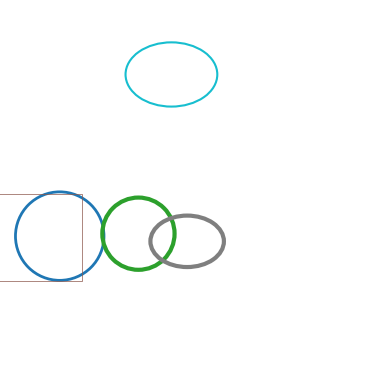[{"shape": "circle", "thickness": 2, "radius": 0.57, "center": [0.155, 0.387]}, {"shape": "circle", "thickness": 3, "radius": 0.47, "center": [0.36, 0.393]}, {"shape": "square", "thickness": 0.5, "radius": 0.56, "center": [0.102, 0.383]}, {"shape": "oval", "thickness": 3, "radius": 0.48, "center": [0.486, 0.373]}, {"shape": "oval", "thickness": 1.5, "radius": 0.6, "center": [0.445, 0.807]}]